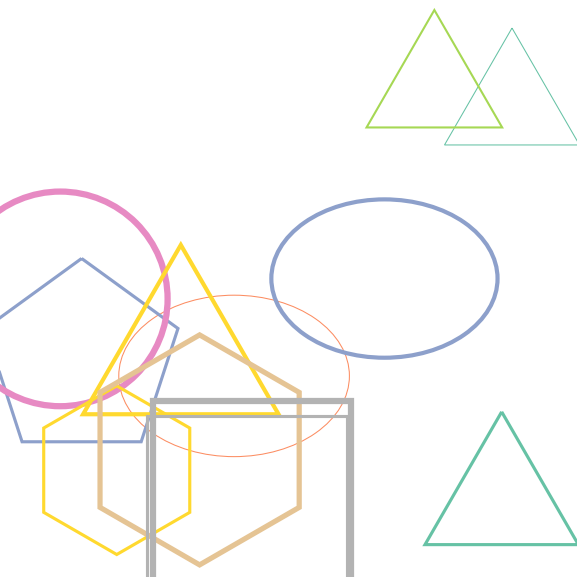[{"shape": "triangle", "thickness": 1.5, "radius": 0.77, "center": [0.869, 0.133]}, {"shape": "triangle", "thickness": 0.5, "radius": 0.67, "center": [0.887, 0.816]}, {"shape": "oval", "thickness": 0.5, "radius": 1.0, "center": [0.405, 0.348]}, {"shape": "oval", "thickness": 2, "radius": 0.98, "center": [0.666, 0.517]}, {"shape": "pentagon", "thickness": 1.5, "radius": 0.88, "center": [0.141, 0.376]}, {"shape": "circle", "thickness": 3, "radius": 0.93, "center": [0.104, 0.482]}, {"shape": "triangle", "thickness": 1, "radius": 0.68, "center": [0.752, 0.846]}, {"shape": "hexagon", "thickness": 1.5, "radius": 0.73, "center": [0.202, 0.185]}, {"shape": "triangle", "thickness": 2, "radius": 0.98, "center": [0.313, 0.38]}, {"shape": "hexagon", "thickness": 2.5, "radius": 1.0, "center": [0.346, 0.22]}, {"shape": "square", "thickness": 1.5, "radius": 0.87, "center": [0.427, 0.106]}, {"shape": "square", "thickness": 3, "radius": 0.86, "center": [0.436, 0.132]}]